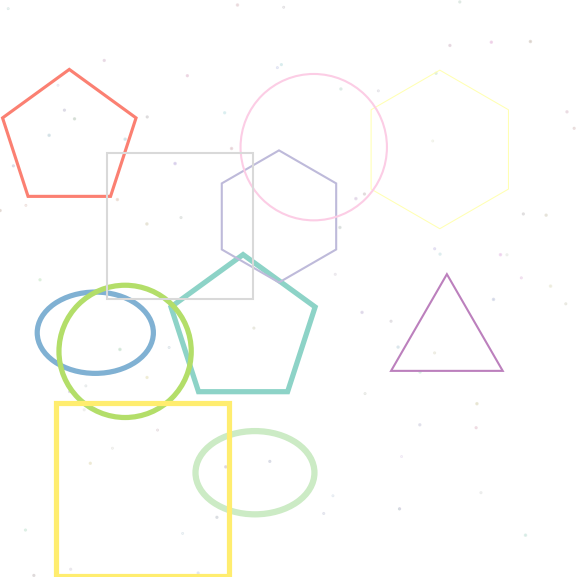[{"shape": "pentagon", "thickness": 2.5, "radius": 0.66, "center": [0.421, 0.427]}, {"shape": "hexagon", "thickness": 0.5, "radius": 0.69, "center": [0.762, 0.74]}, {"shape": "hexagon", "thickness": 1, "radius": 0.57, "center": [0.483, 0.624]}, {"shape": "pentagon", "thickness": 1.5, "radius": 0.61, "center": [0.12, 0.757]}, {"shape": "oval", "thickness": 2.5, "radius": 0.5, "center": [0.165, 0.423]}, {"shape": "circle", "thickness": 2.5, "radius": 0.57, "center": [0.217, 0.391]}, {"shape": "circle", "thickness": 1, "radius": 0.63, "center": [0.543, 0.744]}, {"shape": "square", "thickness": 1, "radius": 0.64, "center": [0.312, 0.608]}, {"shape": "triangle", "thickness": 1, "radius": 0.56, "center": [0.774, 0.413]}, {"shape": "oval", "thickness": 3, "radius": 0.51, "center": [0.442, 0.181]}, {"shape": "square", "thickness": 2.5, "radius": 0.75, "center": [0.246, 0.152]}]